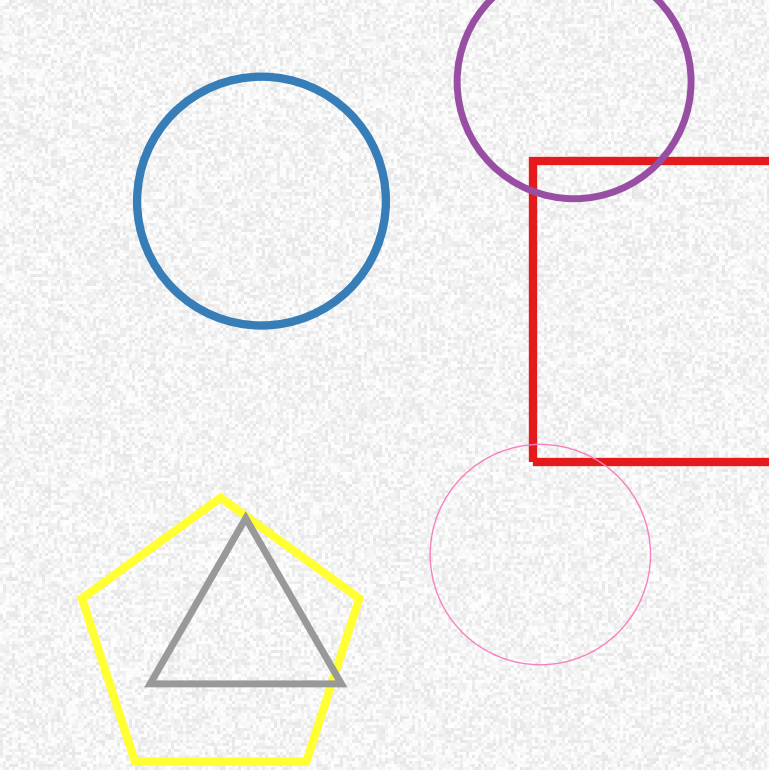[{"shape": "square", "thickness": 3, "radius": 0.98, "center": [0.888, 0.595]}, {"shape": "circle", "thickness": 3, "radius": 0.81, "center": [0.34, 0.739]}, {"shape": "circle", "thickness": 2.5, "radius": 0.76, "center": [0.746, 0.894]}, {"shape": "pentagon", "thickness": 3, "radius": 0.95, "center": [0.287, 0.164]}, {"shape": "circle", "thickness": 0.5, "radius": 0.72, "center": [0.702, 0.28]}, {"shape": "triangle", "thickness": 2.5, "radius": 0.72, "center": [0.319, 0.184]}]